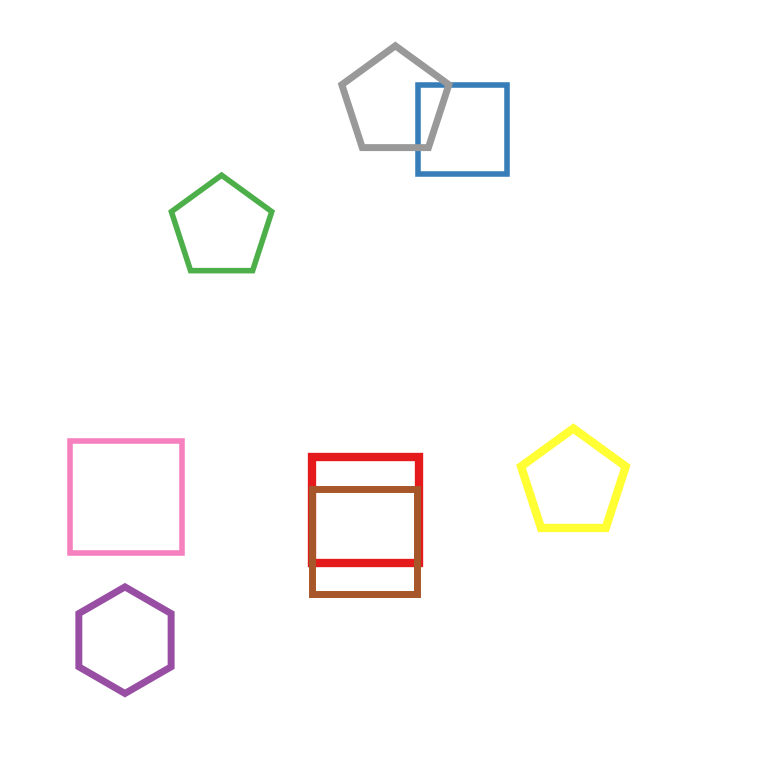[{"shape": "square", "thickness": 3, "radius": 0.35, "center": [0.475, 0.338]}, {"shape": "square", "thickness": 2, "radius": 0.29, "center": [0.601, 0.832]}, {"shape": "pentagon", "thickness": 2, "radius": 0.34, "center": [0.288, 0.704]}, {"shape": "hexagon", "thickness": 2.5, "radius": 0.35, "center": [0.162, 0.169]}, {"shape": "pentagon", "thickness": 3, "radius": 0.36, "center": [0.745, 0.372]}, {"shape": "square", "thickness": 2.5, "radius": 0.34, "center": [0.474, 0.297]}, {"shape": "square", "thickness": 2, "radius": 0.36, "center": [0.164, 0.354]}, {"shape": "pentagon", "thickness": 2.5, "radius": 0.37, "center": [0.513, 0.867]}]